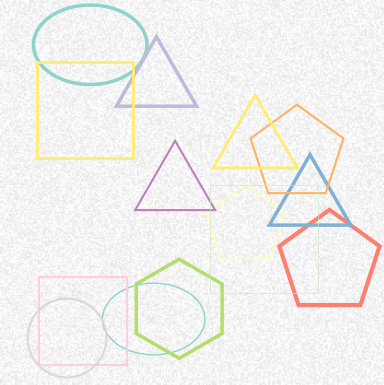[{"shape": "oval", "thickness": 1, "radius": 0.67, "center": [0.399, 0.171]}, {"shape": "oval", "thickness": 2.5, "radius": 0.74, "center": [0.234, 0.884]}, {"shape": "pentagon", "thickness": 1, "radius": 0.53, "center": [0.638, 0.414]}, {"shape": "triangle", "thickness": 2.5, "radius": 0.6, "center": [0.406, 0.784]}, {"shape": "pentagon", "thickness": 3, "radius": 0.68, "center": [0.856, 0.318]}, {"shape": "triangle", "thickness": 2.5, "radius": 0.61, "center": [0.805, 0.476]}, {"shape": "pentagon", "thickness": 1.5, "radius": 0.64, "center": [0.771, 0.601]}, {"shape": "hexagon", "thickness": 2.5, "radius": 0.64, "center": [0.465, 0.198]}, {"shape": "square", "thickness": 1.5, "radius": 0.57, "center": [0.216, 0.167]}, {"shape": "circle", "thickness": 1.5, "radius": 0.51, "center": [0.174, 0.122]}, {"shape": "triangle", "thickness": 1.5, "radius": 0.6, "center": [0.455, 0.514]}, {"shape": "square", "thickness": 0.5, "radius": 0.7, "center": [0.686, 0.379]}, {"shape": "triangle", "thickness": 2, "radius": 0.63, "center": [0.663, 0.627]}, {"shape": "square", "thickness": 2, "radius": 0.62, "center": [0.221, 0.715]}]